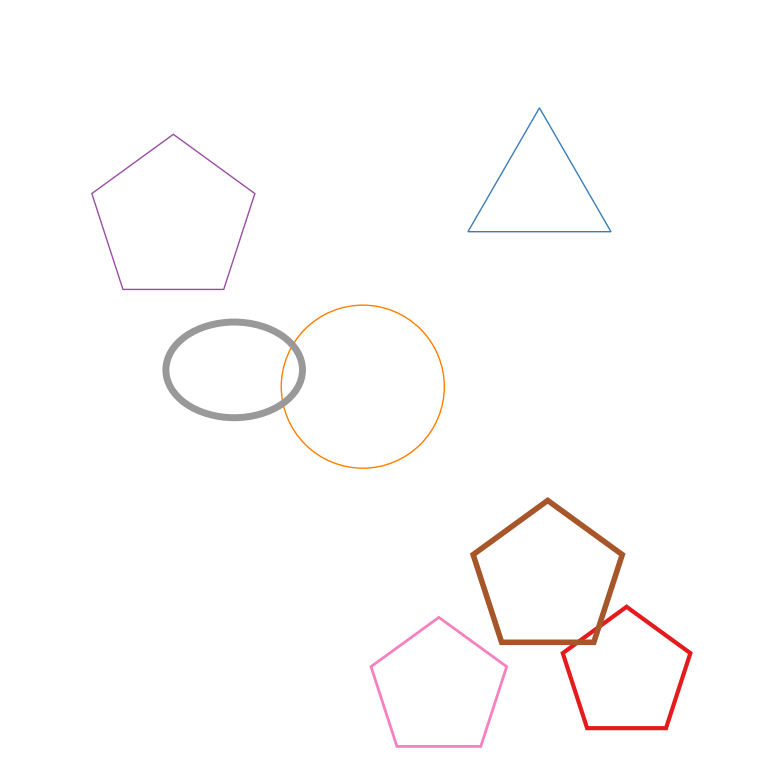[{"shape": "pentagon", "thickness": 1.5, "radius": 0.44, "center": [0.814, 0.125]}, {"shape": "triangle", "thickness": 0.5, "radius": 0.54, "center": [0.701, 0.753]}, {"shape": "pentagon", "thickness": 0.5, "radius": 0.56, "center": [0.225, 0.714]}, {"shape": "circle", "thickness": 0.5, "radius": 0.53, "center": [0.471, 0.498]}, {"shape": "pentagon", "thickness": 2, "radius": 0.51, "center": [0.711, 0.248]}, {"shape": "pentagon", "thickness": 1, "radius": 0.46, "center": [0.57, 0.106]}, {"shape": "oval", "thickness": 2.5, "radius": 0.44, "center": [0.304, 0.52]}]